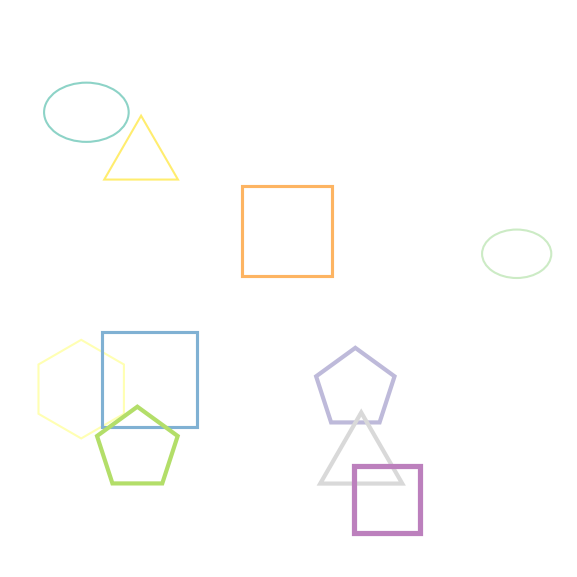[{"shape": "oval", "thickness": 1, "radius": 0.37, "center": [0.15, 0.805]}, {"shape": "hexagon", "thickness": 1, "radius": 0.43, "center": [0.141, 0.325]}, {"shape": "pentagon", "thickness": 2, "radius": 0.36, "center": [0.615, 0.325]}, {"shape": "square", "thickness": 1.5, "radius": 0.41, "center": [0.258, 0.342]}, {"shape": "square", "thickness": 1.5, "radius": 0.39, "center": [0.497, 0.6]}, {"shape": "pentagon", "thickness": 2, "radius": 0.37, "center": [0.238, 0.221]}, {"shape": "triangle", "thickness": 2, "radius": 0.41, "center": [0.626, 0.203]}, {"shape": "square", "thickness": 2.5, "radius": 0.29, "center": [0.67, 0.134]}, {"shape": "oval", "thickness": 1, "radius": 0.3, "center": [0.895, 0.56]}, {"shape": "triangle", "thickness": 1, "radius": 0.37, "center": [0.244, 0.725]}]